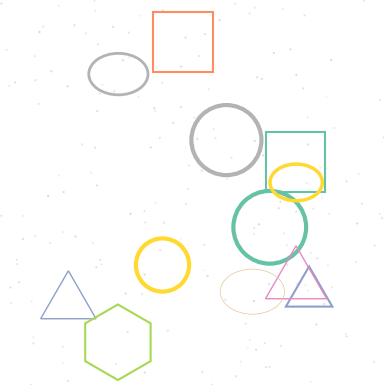[{"shape": "square", "thickness": 1.5, "radius": 0.38, "center": [0.768, 0.579]}, {"shape": "circle", "thickness": 3, "radius": 0.47, "center": [0.701, 0.41]}, {"shape": "square", "thickness": 1.5, "radius": 0.39, "center": [0.475, 0.891]}, {"shape": "triangle", "thickness": 1.5, "radius": 0.35, "center": [0.803, 0.238]}, {"shape": "triangle", "thickness": 1, "radius": 0.42, "center": [0.178, 0.214]}, {"shape": "triangle", "thickness": 1, "radius": 0.46, "center": [0.769, 0.27]}, {"shape": "hexagon", "thickness": 1.5, "radius": 0.49, "center": [0.306, 0.111]}, {"shape": "circle", "thickness": 3, "radius": 0.35, "center": [0.422, 0.312]}, {"shape": "oval", "thickness": 2.5, "radius": 0.34, "center": [0.769, 0.526]}, {"shape": "oval", "thickness": 0.5, "radius": 0.42, "center": [0.656, 0.242]}, {"shape": "circle", "thickness": 3, "radius": 0.46, "center": [0.588, 0.636]}, {"shape": "oval", "thickness": 2, "radius": 0.38, "center": [0.308, 0.808]}]